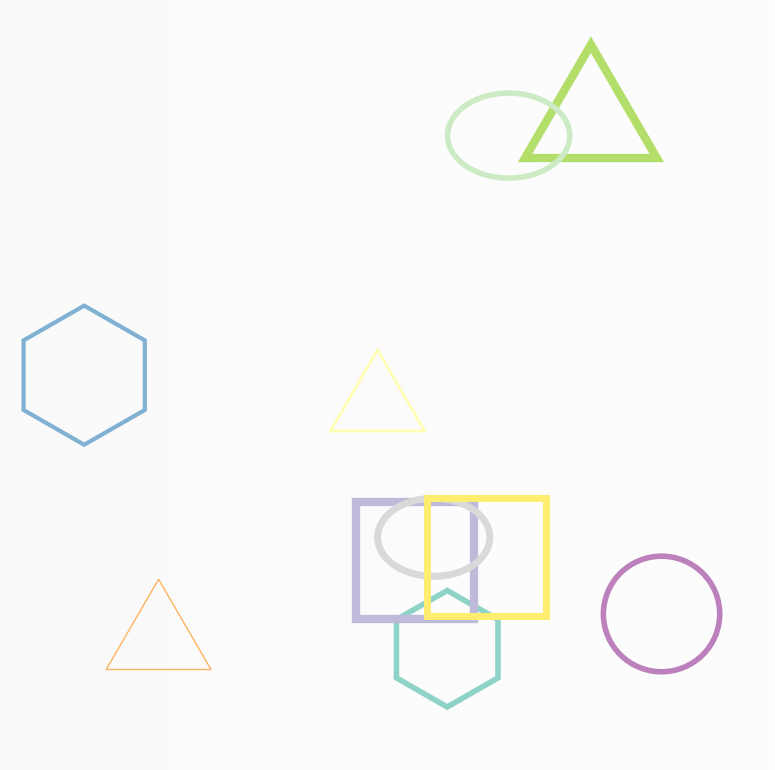[{"shape": "hexagon", "thickness": 2, "radius": 0.38, "center": [0.577, 0.157]}, {"shape": "triangle", "thickness": 1, "radius": 0.35, "center": [0.487, 0.475]}, {"shape": "square", "thickness": 3, "radius": 0.38, "center": [0.536, 0.273]}, {"shape": "hexagon", "thickness": 1.5, "radius": 0.45, "center": [0.109, 0.513]}, {"shape": "triangle", "thickness": 0.5, "radius": 0.39, "center": [0.205, 0.17]}, {"shape": "triangle", "thickness": 3, "radius": 0.49, "center": [0.762, 0.844]}, {"shape": "oval", "thickness": 2.5, "radius": 0.36, "center": [0.56, 0.302]}, {"shape": "circle", "thickness": 2, "radius": 0.38, "center": [0.854, 0.203]}, {"shape": "oval", "thickness": 2, "radius": 0.39, "center": [0.656, 0.824]}, {"shape": "square", "thickness": 2.5, "radius": 0.38, "center": [0.627, 0.277]}]